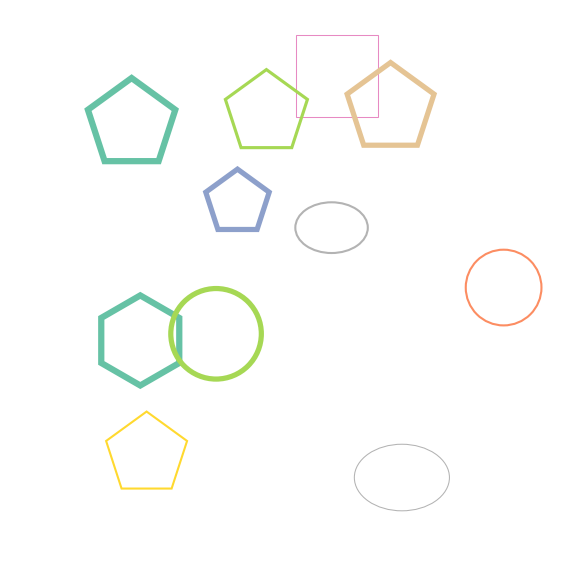[{"shape": "hexagon", "thickness": 3, "radius": 0.39, "center": [0.243, 0.41]}, {"shape": "pentagon", "thickness": 3, "radius": 0.4, "center": [0.228, 0.784]}, {"shape": "circle", "thickness": 1, "radius": 0.33, "center": [0.872, 0.501]}, {"shape": "pentagon", "thickness": 2.5, "radius": 0.29, "center": [0.411, 0.648]}, {"shape": "square", "thickness": 0.5, "radius": 0.36, "center": [0.583, 0.868]}, {"shape": "pentagon", "thickness": 1.5, "radius": 0.37, "center": [0.461, 0.804]}, {"shape": "circle", "thickness": 2.5, "radius": 0.39, "center": [0.374, 0.421]}, {"shape": "pentagon", "thickness": 1, "radius": 0.37, "center": [0.254, 0.213]}, {"shape": "pentagon", "thickness": 2.5, "radius": 0.4, "center": [0.676, 0.812]}, {"shape": "oval", "thickness": 0.5, "radius": 0.41, "center": [0.696, 0.172]}, {"shape": "oval", "thickness": 1, "radius": 0.31, "center": [0.574, 0.605]}]